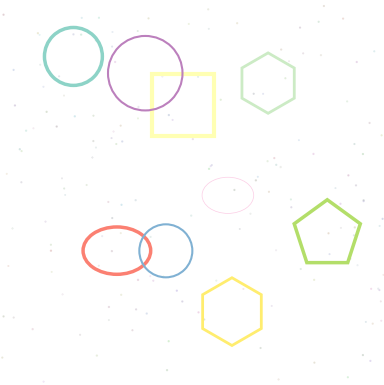[{"shape": "circle", "thickness": 2.5, "radius": 0.38, "center": [0.191, 0.853]}, {"shape": "square", "thickness": 3, "radius": 0.4, "center": [0.474, 0.726]}, {"shape": "oval", "thickness": 2.5, "radius": 0.44, "center": [0.304, 0.349]}, {"shape": "circle", "thickness": 1.5, "radius": 0.34, "center": [0.431, 0.349]}, {"shape": "pentagon", "thickness": 2.5, "radius": 0.45, "center": [0.85, 0.391]}, {"shape": "oval", "thickness": 0.5, "radius": 0.34, "center": [0.592, 0.493]}, {"shape": "circle", "thickness": 1.5, "radius": 0.48, "center": [0.377, 0.81]}, {"shape": "hexagon", "thickness": 2, "radius": 0.39, "center": [0.696, 0.784]}, {"shape": "hexagon", "thickness": 2, "radius": 0.44, "center": [0.603, 0.191]}]